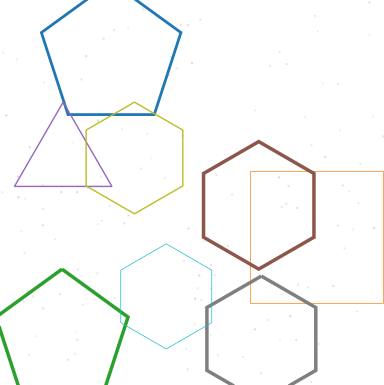[{"shape": "pentagon", "thickness": 2, "radius": 0.95, "center": [0.289, 0.856]}, {"shape": "square", "thickness": 0.5, "radius": 0.86, "center": [0.821, 0.384]}, {"shape": "pentagon", "thickness": 2.5, "radius": 0.9, "center": [0.161, 0.121]}, {"shape": "triangle", "thickness": 1, "radius": 0.73, "center": [0.164, 0.589]}, {"shape": "hexagon", "thickness": 2.5, "radius": 0.83, "center": [0.672, 0.467]}, {"shape": "hexagon", "thickness": 2.5, "radius": 0.82, "center": [0.679, 0.12]}, {"shape": "hexagon", "thickness": 1, "radius": 0.73, "center": [0.349, 0.59]}, {"shape": "hexagon", "thickness": 0.5, "radius": 0.68, "center": [0.432, 0.23]}]